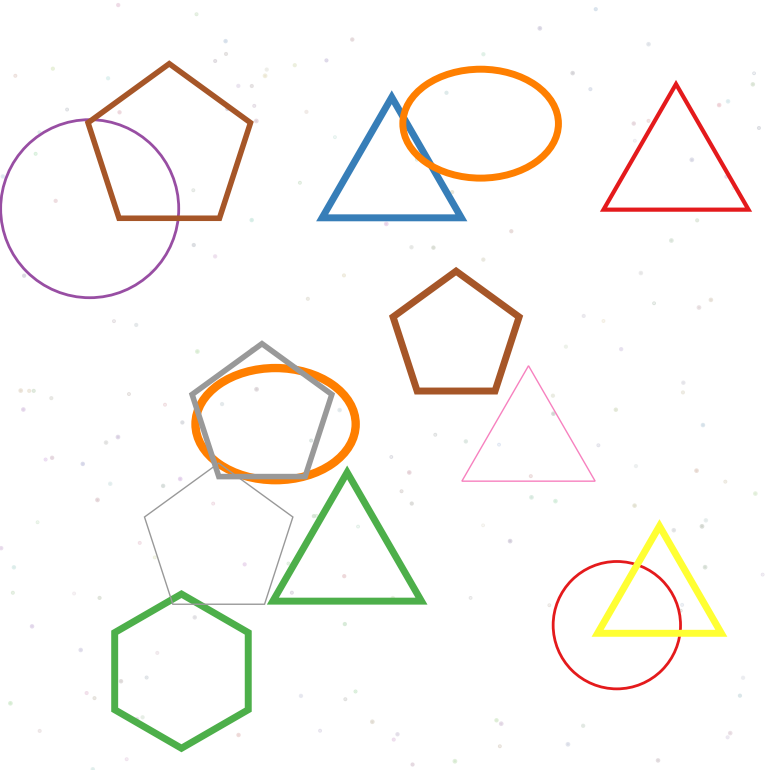[{"shape": "circle", "thickness": 1, "radius": 0.41, "center": [0.801, 0.188]}, {"shape": "triangle", "thickness": 1.5, "radius": 0.54, "center": [0.878, 0.782]}, {"shape": "triangle", "thickness": 2.5, "radius": 0.52, "center": [0.509, 0.769]}, {"shape": "hexagon", "thickness": 2.5, "radius": 0.5, "center": [0.236, 0.128]}, {"shape": "triangle", "thickness": 2.5, "radius": 0.56, "center": [0.451, 0.275]}, {"shape": "circle", "thickness": 1, "radius": 0.58, "center": [0.116, 0.729]}, {"shape": "oval", "thickness": 3, "radius": 0.52, "center": [0.358, 0.449]}, {"shape": "oval", "thickness": 2.5, "radius": 0.51, "center": [0.624, 0.839]}, {"shape": "triangle", "thickness": 2.5, "radius": 0.46, "center": [0.856, 0.224]}, {"shape": "pentagon", "thickness": 2, "radius": 0.55, "center": [0.22, 0.806]}, {"shape": "pentagon", "thickness": 2.5, "radius": 0.43, "center": [0.592, 0.562]}, {"shape": "triangle", "thickness": 0.5, "radius": 0.5, "center": [0.686, 0.425]}, {"shape": "pentagon", "thickness": 0.5, "radius": 0.51, "center": [0.284, 0.297]}, {"shape": "pentagon", "thickness": 2, "radius": 0.48, "center": [0.34, 0.458]}]